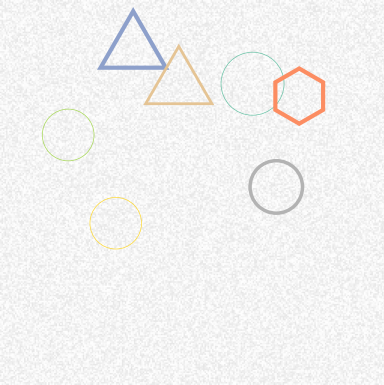[{"shape": "circle", "thickness": 0.5, "radius": 0.41, "center": [0.656, 0.783]}, {"shape": "hexagon", "thickness": 3, "radius": 0.36, "center": [0.777, 0.75]}, {"shape": "triangle", "thickness": 3, "radius": 0.49, "center": [0.346, 0.873]}, {"shape": "circle", "thickness": 0.5, "radius": 0.34, "center": [0.177, 0.649]}, {"shape": "circle", "thickness": 0.5, "radius": 0.34, "center": [0.301, 0.42]}, {"shape": "triangle", "thickness": 2, "radius": 0.5, "center": [0.464, 0.78]}, {"shape": "circle", "thickness": 2.5, "radius": 0.34, "center": [0.718, 0.514]}]